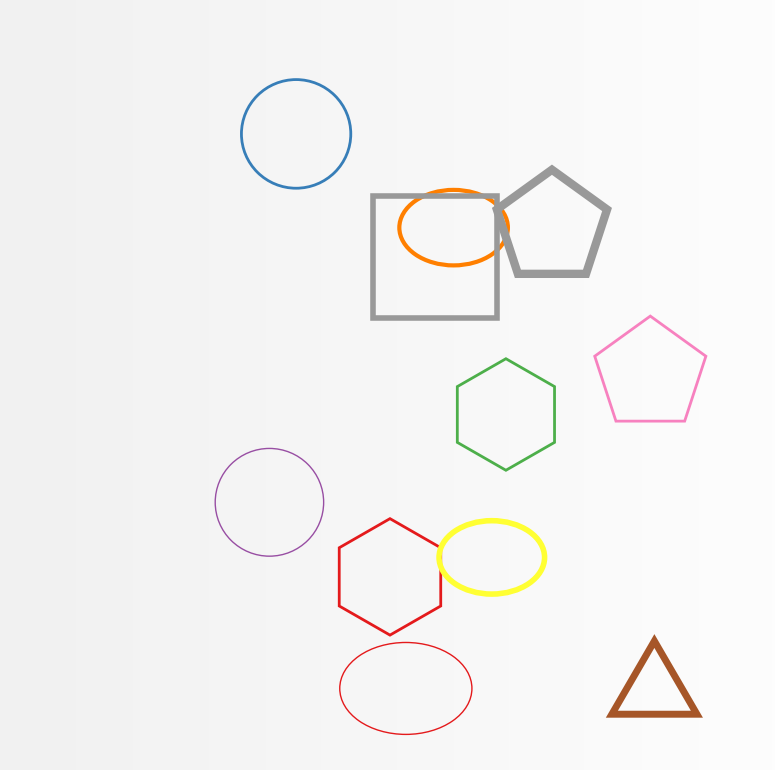[{"shape": "hexagon", "thickness": 1, "radius": 0.38, "center": [0.503, 0.251]}, {"shape": "oval", "thickness": 0.5, "radius": 0.43, "center": [0.524, 0.106]}, {"shape": "circle", "thickness": 1, "radius": 0.35, "center": [0.382, 0.826]}, {"shape": "hexagon", "thickness": 1, "radius": 0.36, "center": [0.653, 0.462]}, {"shape": "circle", "thickness": 0.5, "radius": 0.35, "center": [0.348, 0.348]}, {"shape": "oval", "thickness": 1.5, "radius": 0.35, "center": [0.585, 0.704]}, {"shape": "oval", "thickness": 2, "radius": 0.34, "center": [0.635, 0.276]}, {"shape": "triangle", "thickness": 2.5, "radius": 0.32, "center": [0.844, 0.104]}, {"shape": "pentagon", "thickness": 1, "radius": 0.38, "center": [0.839, 0.514]}, {"shape": "square", "thickness": 2, "radius": 0.4, "center": [0.561, 0.666]}, {"shape": "pentagon", "thickness": 3, "radius": 0.37, "center": [0.712, 0.705]}]